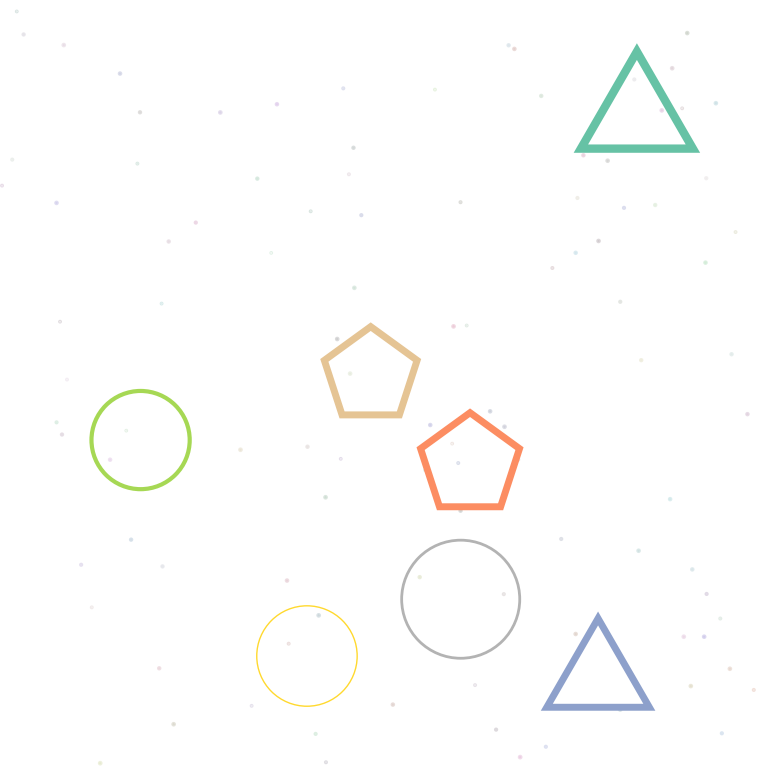[{"shape": "triangle", "thickness": 3, "radius": 0.42, "center": [0.827, 0.849]}, {"shape": "pentagon", "thickness": 2.5, "radius": 0.34, "center": [0.61, 0.396]}, {"shape": "triangle", "thickness": 2.5, "radius": 0.38, "center": [0.777, 0.12]}, {"shape": "circle", "thickness": 1.5, "radius": 0.32, "center": [0.183, 0.428]}, {"shape": "circle", "thickness": 0.5, "radius": 0.33, "center": [0.399, 0.148]}, {"shape": "pentagon", "thickness": 2.5, "radius": 0.32, "center": [0.481, 0.512]}, {"shape": "circle", "thickness": 1, "radius": 0.38, "center": [0.598, 0.222]}]